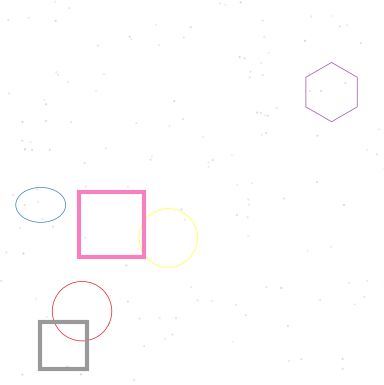[{"shape": "circle", "thickness": 0.5, "radius": 0.39, "center": [0.213, 0.192]}, {"shape": "oval", "thickness": 0.5, "radius": 0.32, "center": [0.106, 0.468]}, {"shape": "hexagon", "thickness": 0.5, "radius": 0.38, "center": [0.861, 0.761]}, {"shape": "circle", "thickness": 0.5, "radius": 0.38, "center": [0.437, 0.382]}, {"shape": "square", "thickness": 3, "radius": 0.42, "center": [0.289, 0.416]}, {"shape": "square", "thickness": 3, "radius": 0.3, "center": [0.164, 0.102]}]